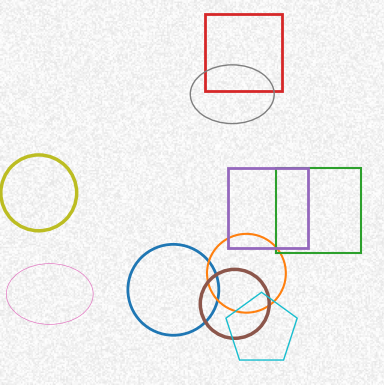[{"shape": "circle", "thickness": 2, "radius": 0.59, "center": [0.45, 0.247]}, {"shape": "circle", "thickness": 1.5, "radius": 0.51, "center": [0.64, 0.29]}, {"shape": "square", "thickness": 1.5, "radius": 0.55, "center": [0.826, 0.452]}, {"shape": "square", "thickness": 2, "radius": 0.5, "center": [0.633, 0.864]}, {"shape": "square", "thickness": 2, "radius": 0.52, "center": [0.696, 0.46]}, {"shape": "circle", "thickness": 2.5, "radius": 0.45, "center": [0.61, 0.211]}, {"shape": "oval", "thickness": 0.5, "radius": 0.56, "center": [0.129, 0.236]}, {"shape": "oval", "thickness": 1, "radius": 0.54, "center": [0.603, 0.755]}, {"shape": "circle", "thickness": 2.5, "radius": 0.49, "center": [0.101, 0.499]}, {"shape": "pentagon", "thickness": 1, "radius": 0.49, "center": [0.679, 0.144]}]